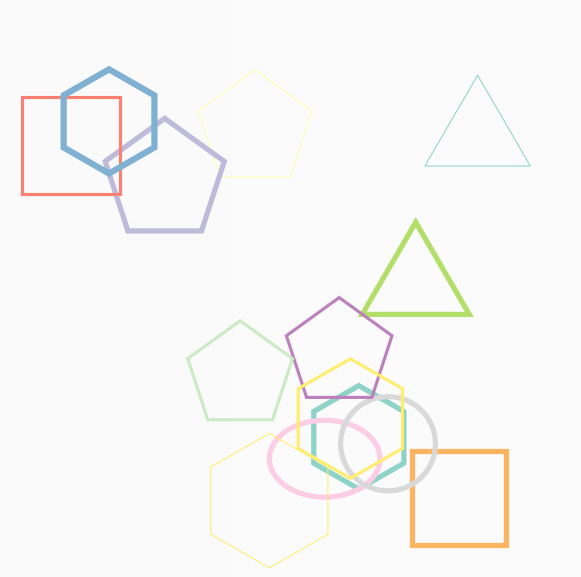[{"shape": "triangle", "thickness": 0.5, "radius": 0.52, "center": [0.822, 0.764]}, {"shape": "hexagon", "thickness": 2.5, "radius": 0.45, "center": [0.617, 0.242]}, {"shape": "pentagon", "thickness": 0.5, "radius": 0.51, "center": [0.439, 0.776]}, {"shape": "pentagon", "thickness": 2.5, "radius": 0.54, "center": [0.283, 0.686]}, {"shape": "square", "thickness": 1.5, "radius": 0.42, "center": [0.122, 0.747]}, {"shape": "hexagon", "thickness": 3, "radius": 0.45, "center": [0.188, 0.789]}, {"shape": "square", "thickness": 2.5, "radius": 0.4, "center": [0.79, 0.137]}, {"shape": "triangle", "thickness": 2.5, "radius": 0.53, "center": [0.715, 0.508]}, {"shape": "oval", "thickness": 2.5, "radius": 0.48, "center": [0.559, 0.205]}, {"shape": "circle", "thickness": 2.5, "radius": 0.41, "center": [0.668, 0.231]}, {"shape": "pentagon", "thickness": 1.5, "radius": 0.48, "center": [0.584, 0.388]}, {"shape": "pentagon", "thickness": 1.5, "radius": 0.47, "center": [0.413, 0.349]}, {"shape": "hexagon", "thickness": 1.5, "radius": 0.52, "center": [0.603, 0.274]}, {"shape": "hexagon", "thickness": 0.5, "radius": 0.58, "center": [0.463, 0.132]}]